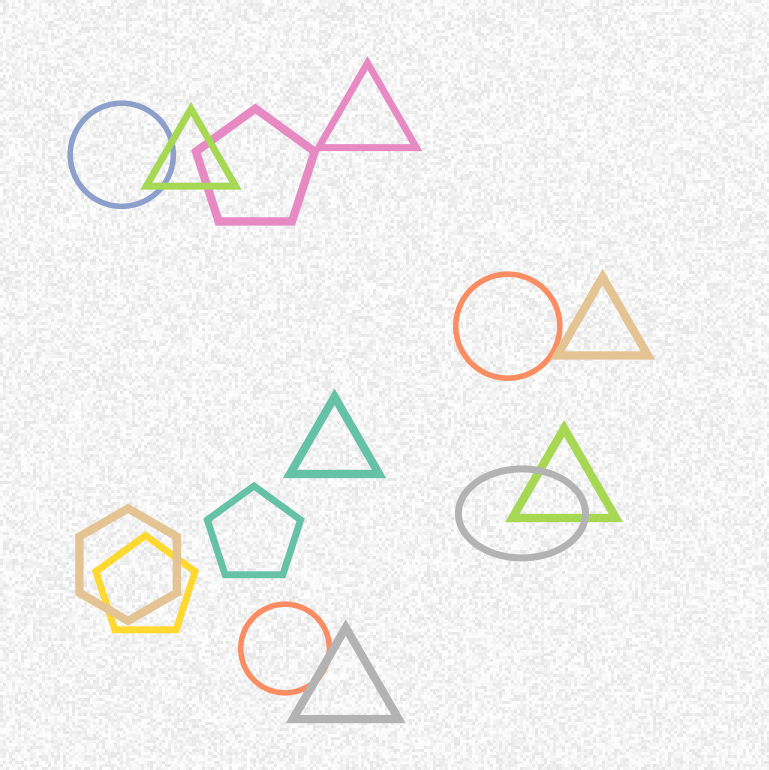[{"shape": "triangle", "thickness": 3, "radius": 0.33, "center": [0.434, 0.418]}, {"shape": "pentagon", "thickness": 2.5, "radius": 0.32, "center": [0.33, 0.305]}, {"shape": "circle", "thickness": 2, "radius": 0.34, "center": [0.659, 0.576]}, {"shape": "circle", "thickness": 2, "radius": 0.29, "center": [0.37, 0.158]}, {"shape": "circle", "thickness": 2, "radius": 0.33, "center": [0.158, 0.799]}, {"shape": "pentagon", "thickness": 3, "radius": 0.41, "center": [0.332, 0.778]}, {"shape": "triangle", "thickness": 2.5, "radius": 0.37, "center": [0.477, 0.845]}, {"shape": "triangle", "thickness": 3, "radius": 0.39, "center": [0.733, 0.366]}, {"shape": "triangle", "thickness": 2.5, "radius": 0.33, "center": [0.248, 0.792]}, {"shape": "pentagon", "thickness": 2.5, "radius": 0.34, "center": [0.189, 0.237]}, {"shape": "hexagon", "thickness": 3, "radius": 0.37, "center": [0.166, 0.267]}, {"shape": "triangle", "thickness": 3, "radius": 0.34, "center": [0.783, 0.572]}, {"shape": "triangle", "thickness": 3, "radius": 0.4, "center": [0.449, 0.106]}, {"shape": "oval", "thickness": 2.5, "radius": 0.41, "center": [0.678, 0.333]}]